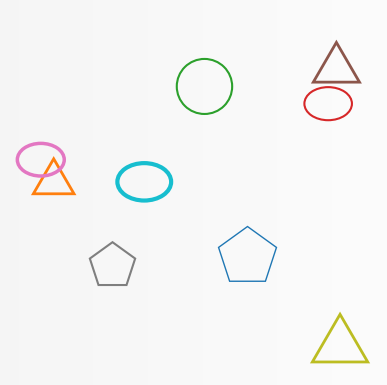[{"shape": "pentagon", "thickness": 1, "radius": 0.39, "center": [0.639, 0.333]}, {"shape": "triangle", "thickness": 2, "radius": 0.3, "center": [0.139, 0.527]}, {"shape": "circle", "thickness": 1.5, "radius": 0.36, "center": [0.528, 0.775]}, {"shape": "oval", "thickness": 1.5, "radius": 0.31, "center": [0.847, 0.731]}, {"shape": "triangle", "thickness": 2, "radius": 0.34, "center": [0.868, 0.821]}, {"shape": "oval", "thickness": 2.5, "radius": 0.3, "center": [0.105, 0.585]}, {"shape": "pentagon", "thickness": 1.5, "radius": 0.31, "center": [0.29, 0.309]}, {"shape": "triangle", "thickness": 2, "radius": 0.41, "center": [0.878, 0.101]}, {"shape": "oval", "thickness": 3, "radius": 0.35, "center": [0.372, 0.528]}]